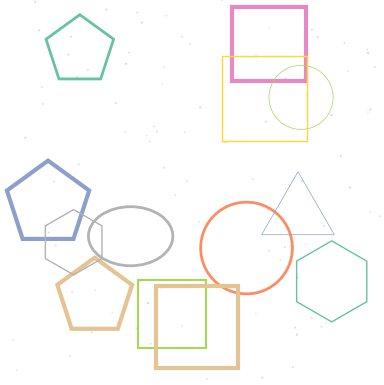[{"shape": "hexagon", "thickness": 1, "radius": 0.53, "center": [0.862, 0.269]}, {"shape": "pentagon", "thickness": 2, "radius": 0.46, "center": [0.207, 0.87]}, {"shape": "circle", "thickness": 2, "radius": 0.6, "center": [0.64, 0.356]}, {"shape": "triangle", "thickness": 0.5, "radius": 0.55, "center": [0.774, 0.445]}, {"shape": "pentagon", "thickness": 3, "radius": 0.56, "center": [0.125, 0.47]}, {"shape": "square", "thickness": 3, "radius": 0.48, "center": [0.699, 0.885]}, {"shape": "square", "thickness": 1.5, "radius": 0.44, "center": [0.446, 0.185]}, {"shape": "circle", "thickness": 0.5, "radius": 0.42, "center": [0.782, 0.747]}, {"shape": "square", "thickness": 1, "radius": 0.56, "center": [0.687, 0.744]}, {"shape": "square", "thickness": 3, "radius": 0.53, "center": [0.512, 0.151]}, {"shape": "pentagon", "thickness": 3, "radius": 0.51, "center": [0.246, 0.229]}, {"shape": "hexagon", "thickness": 1, "radius": 0.42, "center": [0.191, 0.371]}, {"shape": "oval", "thickness": 2, "radius": 0.55, "center": [0.339, 0.386]}]